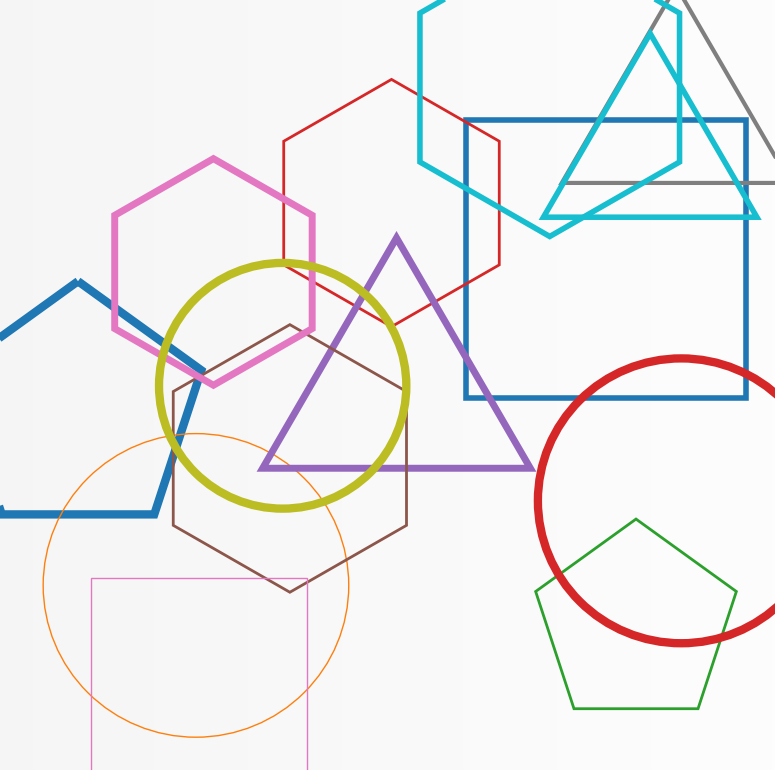[{"shape": "pentagon", "thickness": 3, "radius": 0.84, "center": [0.101, 0.467]}, {"shape": "square", "thickness": 2, "radius": 0.9, "center": [0.782, 0.664]}, {"shape": "circle", "thickness": 0.5, "radius": 0.99, "center": [0.253, 0.24]}, {"shape": "pentagon", "thickness": 1, "radius": 0.68, "center": [0.821, 0.19]}, {"shape": "circle", "thickness": 3, "radius": 0.92, "center": [0.879, 0.35]}, {"shape": "hexagon", "thickness": 1, "radius": 0.8, "center": [0.505, 0.736]}, {"shape": "triangle", "thickness": 2.5, "radius": 1.0, "center": [0.512, 0.492]}, {"shape": "hexagon", "thickness": 1, "radius": 0.87, "center": [0.374, 0.405]}, {"shape": "hexagon", "thickness": 2.5, "radius": 0.74, "center": [0.275, 0.647]}, {"shape": "square", "thickness": 0.5, "radius": 0.7, "center": [0.256, 0.11]}, {"shape": "triangle", "thickness": 1.5, "radius": 0.85, "center": [0.872, 0.848]}, {"shape": "circle", "thickness": 3, "radius": 0.8, "center": [0.365, 0.499]}, {"shape": "triangle", "thickness": 2, "radius": 0.8, "center": [0.839, 0.797]}, {"shape": "hexagon", "thickness": 2, "radius": 0.97, "center": [0.709, 0.886]}]